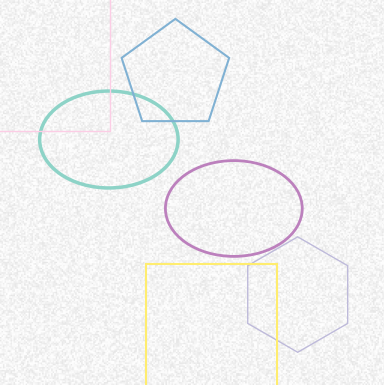[{"shape": "oval", "thickness": 2.5, "radius": 0.9, "center": [0.283, 0.638]}, {"shape": "hexagon", "thickness": 1, "radius": 0.75, "center": [0.773, 0.235]}, {"shape": "pentagon", "thickness": 1.5, "radius": 0.73, "center": [0.456, 0.804]}, {"shape": "square", "thickness": 1, "radius": 0.89, "center": [0.107, 0.838]}, {"shape": "oval", "thickness": 2, "radius": 0.89, "center": [0.607, 0.458]}, {"shape": "square", "thickness": 1.5, "radius": 0.85, "center": [0.55, 0.143]}]